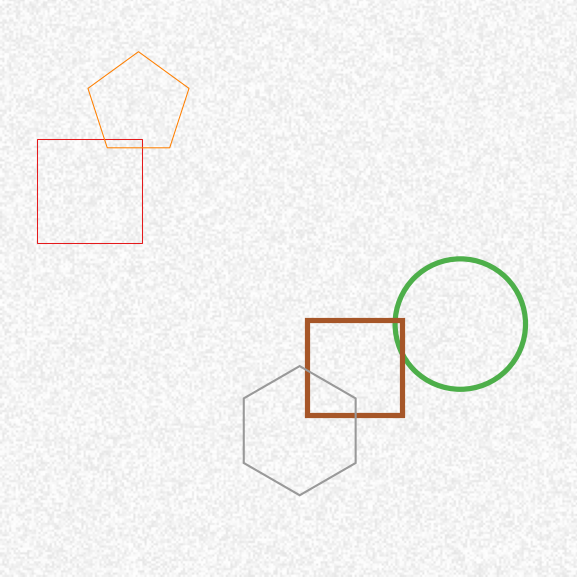[{"shape": "square", "thickness": 0.5, "radius": 0.45, "center": [0.155, 0.668]}, {"shape": "circle", "thickness": 2.5, "radius": 0.56, "center": [0.797, 0.438]}, {"shape": "pentagon", "thickness": 0.5, "radius": 0.46, "center": [0.24, 0.818]}, {"shape": "square", "thickness": 2.5, "radius": 0.41, "center": [0.614, 0.363]}, {"shape": "hexagon", "thickness": 1, "radius": 0.56, "center": [0.519, 0.253]}]